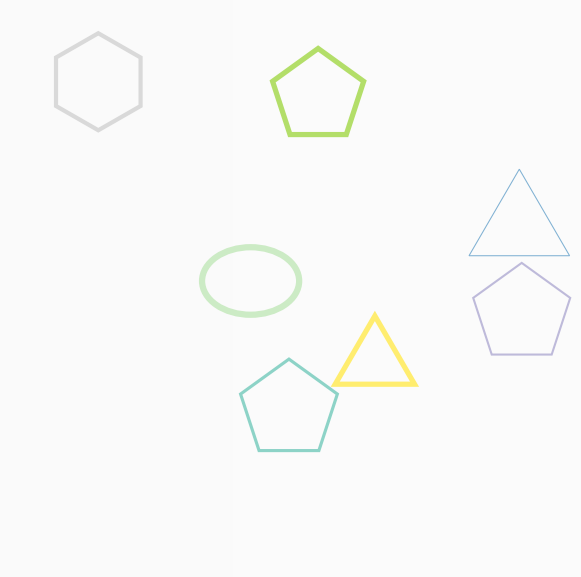[{"shape": "pentagon", "thickness": 1.5, "radius": 0.44, "center": [0.497, 0.29]}, {"shape": "pentagon", "thickness": 1, "radius": 0.44, "center": [0.898, 0.456]}, {"shape": "triangle", "thickness": 0.5, "radius": 0.5, "center": [0.893, 0.606]}, {"shape": "pentagon", "thickness": 2.5, "radius": 0.41, "center": [0.547, 0.833]}, {"shape": "hexagon", "thickness": 2, "radius": 0.42, "center": [0.169, 0.858]}, {"shape": "oval", "thickness": 3, "radius": 0.42, "center": [0.431, 0.513]}, {"shape": "triangle", "thickness": 2.5, "radius": 0.39, "center": [0.645, 0.373]}]